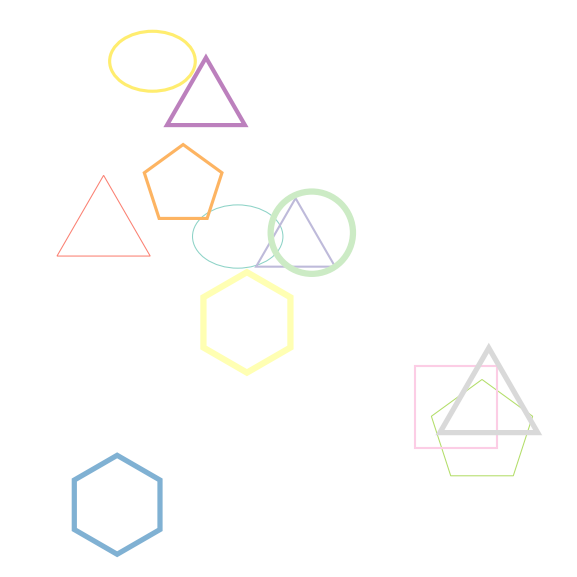[{"shape": "oval", "thickness": 0.5, "radius": 0.39, "center": [0.412, 0.59]}, {"shape": "hexagon", "thickness": 3, "radius": 0.43, "center": [0.428, 0.441]}, {"shape": "triangle", "thickness": 1, "radius": 0.39, "center": [0.512, 0.577]}, {"shape": "triangle", "thickness": 0.5, "radius": 0.47, "center": [0.179, 0.602]}, {"shape": "hexagon", "thickness": 2.5, "radius": 0.43, "center": [0.203, 0.125]}, {"shape": "pentagon", "thickness": 1.5, "radius": 0.35, "center": [0.317, 0.678]}, {"shape": "pentagon", "thickness": 0.5, "radius": 0.46, "center": [0.835, 0.25]}, {"shape": "square", "thickness": 1, "radius": 0.36, "center": [0.79, 0.295]}, {"shape": "triangle", "thickness": 2.5, "radius": 0.49, "center": [0.846, 0.299]}, {"shape": "triangle", "thickness": 2, "radius": 0.39, "center": [0.357, 0.821]}, {"shape": "circle", "thickness": 3, "radius": 0.36, "center": [0.54, 0.596]}, {"shape": "oval", "thickness": 1.5, "radius": 0.37, "center": [0.264, 0.893]}]